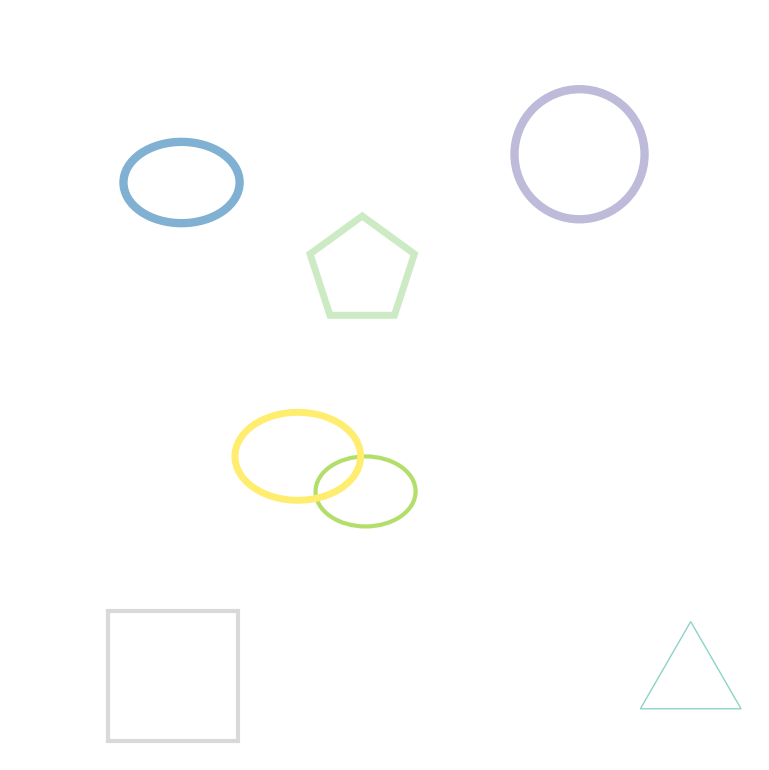[{"shape": "triangle", "thickness": 0.5, "radius": 0.38, "center": [0.897, 0.117]}, {"shape": "circle", "thickness": 3, "radius": 0.42, "center": [0.753, 0.8]}, {"shape": "oval", "thickness": 3, "radius": 0.38, "center": [0.236, 0.763]}, {"shape": "oval", "thickness": 1.5, "radius": 0.32, "center": [0.475, 0.362]}, {"shape": "square", "thickness": 1.5, "radius": 0.42, "center": [0.225, 0.122]}, {"shape": "pentagon", "thickness": 2.5, "radius": 0.36, "center": [0.47, 0.648]}, {"shape": "oval", "thickness": 2.5, "radius": 0.41, "center": [0.387, 0.407]}]